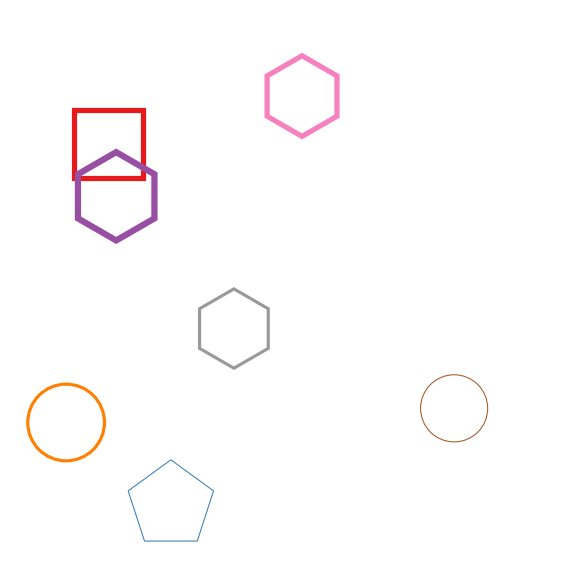[{"shape": "square", "thickness": 2.5, "radius": 0.3, "center": [0.187, 0.75]}, {"shape": "pentagon", "thickness": 0.5, "radius": 0.39, "center": [0.296, 0.125]}, {"shape": "hexagon", "thickness": 3, "radius": 0.38, "center": [0.201, 0.659]}, {"shape": "circle", "thickness": 1.5, "radius": 0.33, "center": [0.114, 0.268]}, {"shape": "circle", "thickness": 0.5, "radius": 0.29, "center": [0.786, 0.292]}, {"shape": "hexagon", "thickness": 2.5, "radius": 0.35, "center": [0.523, 0.833]}, {"shape": "hexagon", "thickness": 1.5, "radius": 0.34, "center": [0.405, 0.43]}]